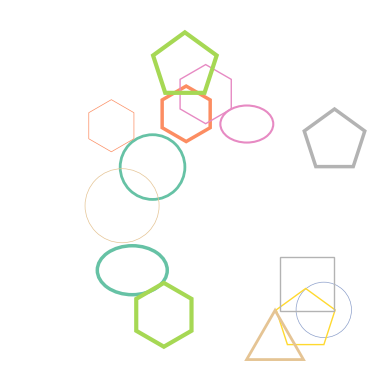[{"shape": "oval", "thickness": 2.5, "radius": 0.45, "center": [0.344, 0.298]}, {"shape": "circle", "thickness": 2, "radius": 0.42, "center": [0.396, 0.566]}, {"shape": "hexagon", "thickness": 2.5, "radius": 0.36, "center": [0.484, 0.704]}, {"shape": "hexagon", "thickness": 0.5, "radius": 0.34, "center": [0.289, 0.673]}, {"shape": "circle", "thickness": 0.5, "radius": 0.36, "center": [0.841, 0.195]}, {"shape": "oval", "thickness": 1.5, "radius": 0.34, "center": [0.641, 0.678]}, {"shape": "hexagon", "thickness": 1, "radius": 0.38, "center": [0.534, 0.755]}, {"shape": "pentagon", "thickness": 3, "radius": 0.43, "center": [0.48, 0.829]}, {"shape": "hexagon", "thickness": 3, "radius": 0.41, "center": [0.426, 0.182]}, {"shape": "pentagon", "thickness": 1, "radius": 0.4, "center": [0.794, 0.17]}, {"shape": "circle", "thickness": 0.5, "radius": 0.48, "center": [0.317, 0.466]}, {"shape": "triangle", "thickness": 2, "radius": 0.43, "center": [0.714, 0.109]}, {"shape": "square", "thickness": 1, "radius": 0.35, "center": [0.797, 0.263]}, {"shape": "pentagon", "thickness": 2.5, "radius": 0.41, "center": [0.869, 0.634]}]